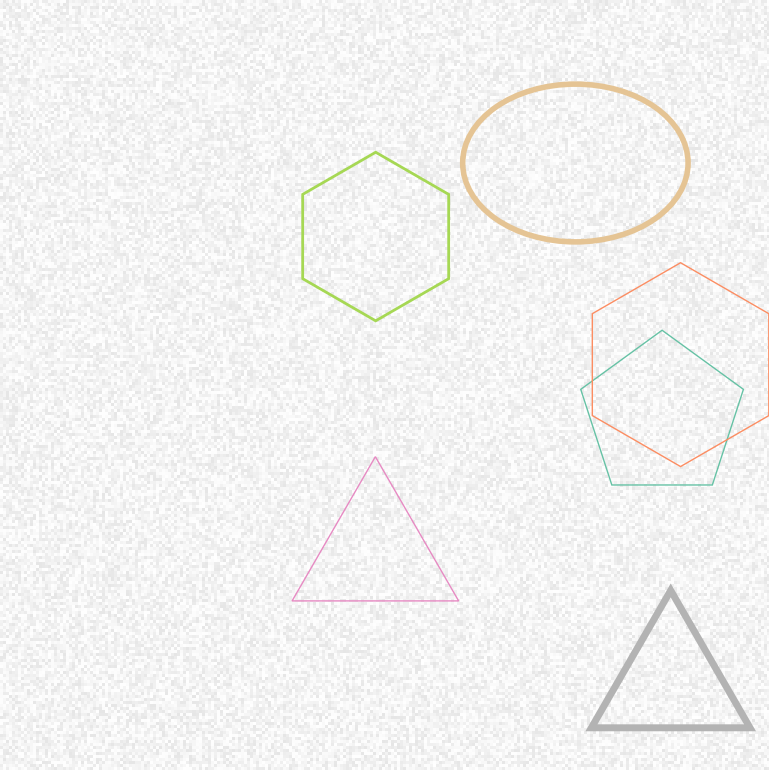[{"shape": "pentagon", "thickness": 0.5, "radius": 0.56, "center": [0.86, 0.46]}, {"shape": "hexagon", "thickness": 0.5, "radius": 0.66, "center": [0.884, 0.526]}, {"shape": "triangle", "thickness": 0.5, "radius": 0.62, "center": [0.487, 0.282]}, {"shape": "hexagon", "thickness": 1, "radius": 0.55, "center": [0.488, 0.693]}, {"shape": "oval", "thickness": 2, "radius": 0.73, "center": [0.747, 0.788]}, {"shape": "triangle", "thickness": 2.5, "radius": 0.59, "center": [0.871, 0.114]}]